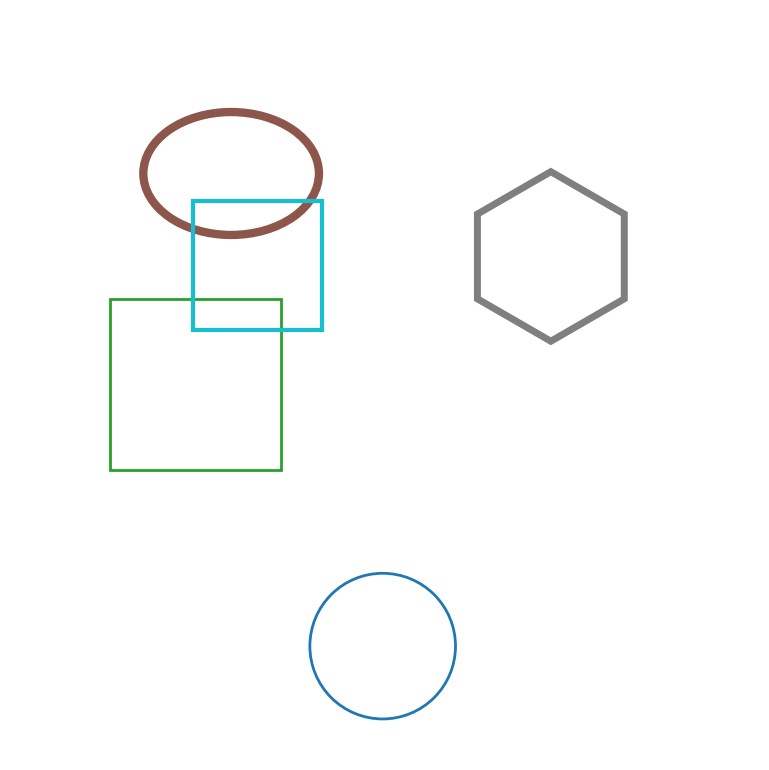[{"shape": "circle", "thickness": 1, "radius": 0.47, "center": [0.497, 0.161]}, {"shape": "square", "thickness": 1, "radius": 0.56, "center": [0.254, 0.5]}, {"shape": "oval", "thickness": 3, "radius": 0.57, "center": [0.3, 0.775]}, {"shape": "hexagon", "thickness": 2.5, "radius": 0.55, "center": [0.715, 0.667]}, {"shape": "square", "thickness": 1.5, "radius": 0.42, "center": [0.335, 0.655]}]